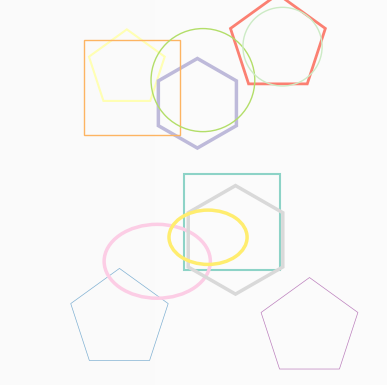[{"shape": "square", "thickness": 1.5, "radius": 0.62, "center": [0.599, 0.424]}, {"shape": "pentagon", "thickness": 1.5, "radius": 0.51, "center": [0.327, 0.821]}, {"shape": "hexagon", "thickness": 2.5, "radius": 0.58, "center": [0.509, 0.732]}, {"shape": "pentagon", "thickness": 2, "radius": 0.64, "center": [0.717, 0.886]}, {"shape": "pentagon", "thickness": 0.5, "radius": 0.66, "center": [0.308, 0.171]}, {"shape": "square", "thickness": 1, "radius": 0.62, "center": [0.34, 0.773]}, {"shape": "circle", "thickness": 1, "radius": 0.67, "center": [0.524, 0.792]}, {"shape": "oval", "thickness": 2.5, "radius": 0.69, "center": [0.406, 0.321]}, {"shape": "hexagon", "thickness": 2.5, "radius": 0.7, "center": [0.608, 0.377]}, {"shape": "pentagon", "thickness": 0.5, "radius": 0.66, "center": [0.799, 0.148]}, {"shape": "circle", "thickness": 1, "radius": 0.51, "center": [0.729, 0.879]}, {"shape": "oval", "thickness": 2.5, "radius": 0.5, "center": [0.537, 0.384]}]